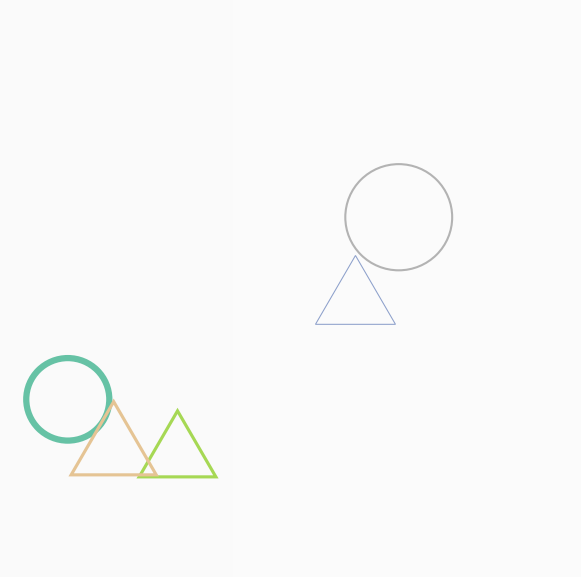[{"shape": "circle", "thickness": 3, "radius": 0.36, "center": [0.117, 0.308]}, {"shape": "triangle", "thickness": 0.5, "radius": 0.4, "center": [0.612, 0.477]}, {"shape": "triangle", "thickness": 1.5, "radius": 0.38, "center": [0.305, 0.211]}, {"shape": "triangle", "thickness": 1.5, "radius": 0.42, "center": [0.196, 0.219]}, {"shape": "circle", "thickness": 1, "radius": 0.46, "center": [0.686, 0.623]}]